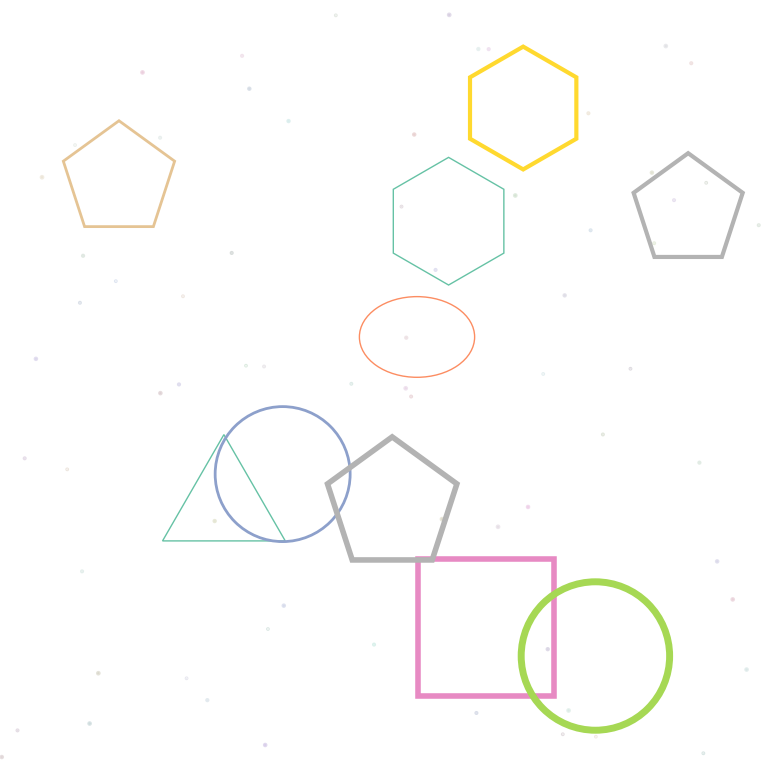[{"shape": "triangle", "thickness": 0.5, "radius": 0.46, "center": [0.291, 0.344]}, {"shape": "hexagon", "thickness": 0.5, "radius": 0.41, "center": [0.583, 0.713]}, {"shape": "oval", "thickness": 0.5, "radius": 0.37, "center": [0.542, 0.562]}, {"shape": "circle", "thickness": 1, "radius": 0.44, "center": [0.367, 0.384]}, {"shape": "square", "thickness": 2, "radius": 0.44, "center": [0.631, 0.185]}, {"shape": "circle", "thickness": 2.5, "radius": 0.48, "center": [0.773, 0.148]}, {"shape": "hexagon", "thickness": 1.5, "radius": 0.4, "center": [0.679, 0.86]}, {"shape": "pentagon", "thickness": 1, "radius": 0.38, "center": [0.155, 0.767]}, {"shape": "pentagon", "thickness": 2, "radius": 0.44, "center": [0.509, 0.344]}, {"shape": "pentagon", "thickness": 1.5, "radius": 0.37, "center": [0.894, 0.727]}]